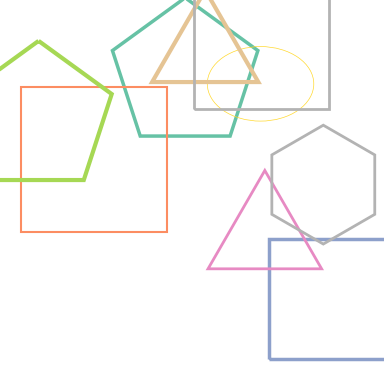[{"shape": "pentagon", "thickness": 2.5, "radius": 0.99, "center": [0.481, 0.807]}, {"shape": "square", "thickness": 1.5, "radius": 0.95, "center": [0.244, 0.585]}, {"shape": "square", "thickness": 2.5, "radius": 0.78, "center": [0.854, 0.223]}, {"shape": "triangle", "thickness": 2, "radius": 0.85, "center": [0.688, 0.387]}, {"shape": "pentagon", "thickness": 3, "radius": 1.0, "center": [0.1, 0.694]}, {"shape": "oval", "thickness": 0.5, "radius": 0.69, "center": [0.677, 0.782]}, {"shape": "triangle", "thickness": 3, "radius": 0.8, "center": [0.533, 0.867]}, {"shape": "hexagon", "thickness": 2, "radius": 0.77, "center": [0.84, 0.52]}, {"shape": "square", "thickness": 2, "radius": 0.88, "center": [0.679, 0.892]}]